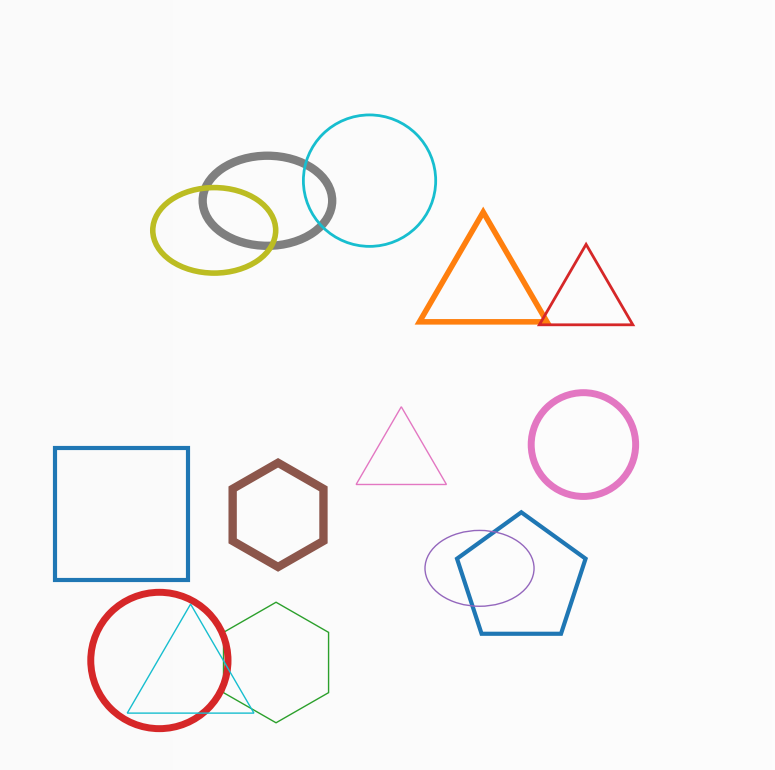[{"shape": "pentagon", "thickness": 1.5, "radius": 0.44, "center": [0.673, 0.247]}, {"shape": "square", "thickness": 1.5, "radius": 0.43, "center": [0.157, 0.333]}, {"shape": "triangle", "thickness": 2, "radius": 0.47, "center": [0.623, 0.63]}, {"shape": "hexagon", "thickness": 0.5, "radius": 0.39, "center": [0.356, 0.14]}, {"shape": "triangle", "thickness": 1, "radius": 0.35, "center": [0.756, 0.613]}, {"shape": "circle", "thickness": 2.5, "radius": 0.44, "center": [0.206, 0.142]}, {"shape": "oval", "thickness": 0.5, "radius": 0.35, "center": [0.619, 0.262]}, {"shape": "hexagon", "thickness": 3, "radius": 0.34, "center": [0.359, 0.331]}, {"shape": "circle", "thickness": 2.5, "radius": 0.34, "center": [0.753, 0.423]}, {"shape": "triangle", "thickness": 0.5, "radius": 0.34, "center": [0.518, 0.404]}, {"shape": "oval", "thickness": 3, "radius": 0.42, "center": [0.345, 0.739]}, {"shape": "oval", "thickness": 2, "radius": 0.4, "center": [0.276, 0.701]}, {"shape": "circle", "thickness": 1, "radius": 0.43, "center": [0.477, 0.765]}, {"shape": "triangle", "thickness": 0.5, "radius": 0.47, "center": [0.246, 0.121]}]